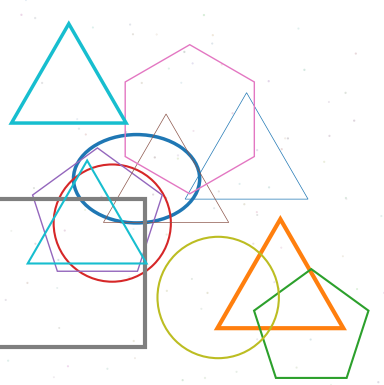[{"shape": "oval", "thickness": 2.5, "radius": 0.82, "center": [0.355, 0.536]}, {"shape": "triangle", "thickness": 0.5, "radius": 0.92, "center": [0.64, 0.575]}, {"shape": "triangle", "thickness": 3, "radius": 0.94, "center": [0.728, 0.242]}, {"shape": "pentagon", "thickness": 1.5, "radius": 0.78, "center": [0.808, 0.145]}, {"shape": "circle", "thickness": 1.5, "radius": 0.76, "center": [0.292, 0.421]}, {"shape": "pentagon", "thickness": 1, "radius": 0.89, "center": [0.253, 0.439]}, {"shape": "triangle", "thickness": 0.5, "radius": 0.94, "center": [0.431, 0.516]}, {"shape": "hexagon", "thickness": 1, "radius": 0.97, "center": [0.493, 0.69]}, {"shape": "square", "thickness": 3, "radius": 0.96, "center": [0.185, 0.292]}, {"shape": "circle", "thickness": 1.5, "radius": 0.79, "center": [0.567, 0.227]}, {"shape": "triangle", "thickness": 2.5, "radius": 0.86, "center": [0.179, 0.766]}, {"shape": "triangle", "thickness": 1.5, "radius": 0.89, "center": [0.226, 0.405]}]